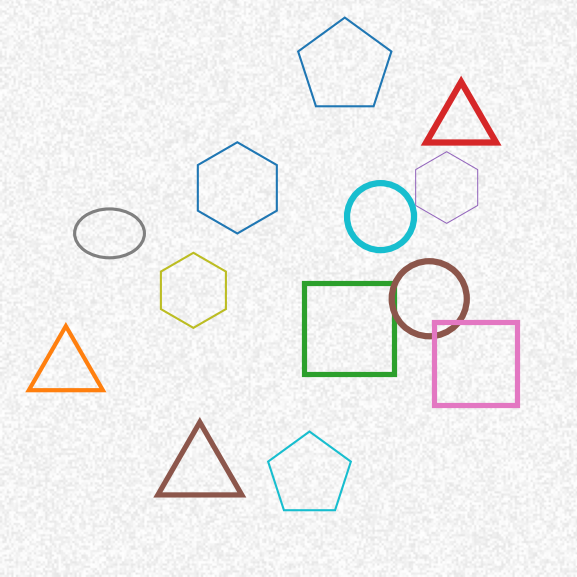[{"shape": "hexagon", "thickness": 1, "radius": 0.39, "center": [0.411, 0.674]}, {"shape": "pentagon", "thickness": 1, "radius": 0.42, "center": [0.597, 0.884]}, {"shape": "triangle", "thickness": 2, "radius": 0.37, "center": [0.114, 0.36]}, {"shape": "square", "thickness": 2.5, "radius": 0.39, "center": [0.605, 0.43]}, {"shape": "triangle", "thickness": 3, "radius": 0.35, "center": [0.799, 0.787]}, {"shape": "hexagon", "thickness": 0.5, "radius": 0.31, "center": [0.773, 0.674]}, {"shape": "triangle", "thickness": 2.5, "radius": 0.42, "center": [0.346, 0.184]}, {"shape": "circle", "thickness": 3, "radius": 0.32, "center": [0.743, 0.482]}, {"shape": "square", "thickness": 2.5, "radius": 0.36, "center": [0.823, 0.369]}, {"shape": "oval", "thickness": 1.5, "radius": 0.3, "center": [0.19, 0.595]}, {"shape": "hexagon", "thickness": 1, "radius": 0.32, "center": [0.335, 0.496]}, {"shape": "pentagon", "thickness": 1, "radius": 0.38, "center": [0.536, 0.177]}, {"shape": "circle", "thickness": 3, "radius": 0.29, "center": [0.659, 0.624]}]